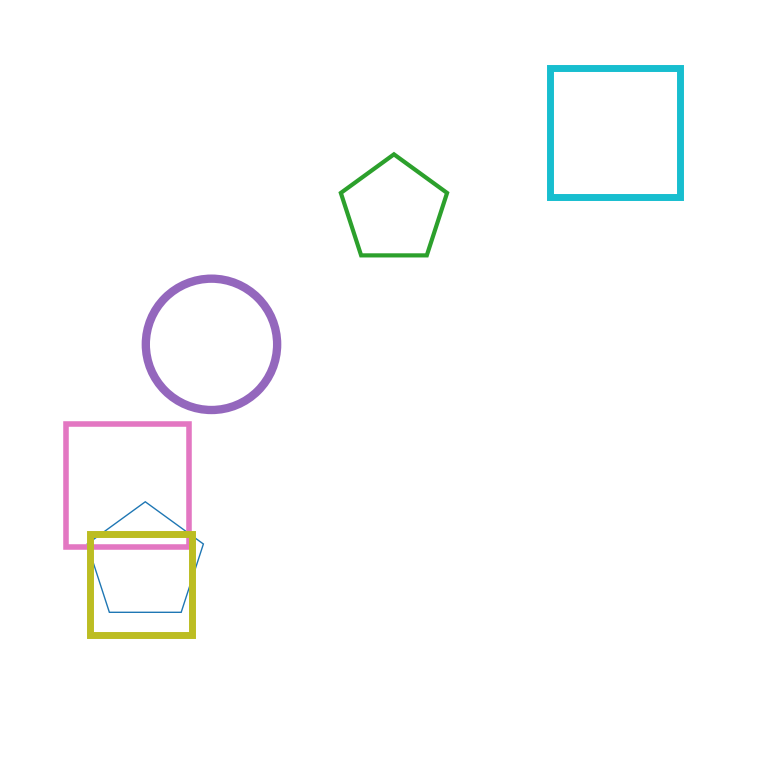[{"shape": "pentagon", "thickness": 0.5, "radius": 0.4, "center": [0.189, 0.269]}, {"shape": "pentagon", "thickness": 1.5, "radius": 0.36, "center": [0.512, 0.727]}, {"shape": "circle", "thickness": 3, "radius": 0.43, "center": [0.275, 0.553]}, {"shape": "square", "thickness": 2, "radius": 0.4, "center": [0.165, 0.37]}, {"shape": "square", "thickness": 2.5, "radius": 0.33, "center": [0.183, 0.241]}, {"shape": "square", "thickness": 2.5, "radius": 0.42, "center": [0.799, 0.828]}]